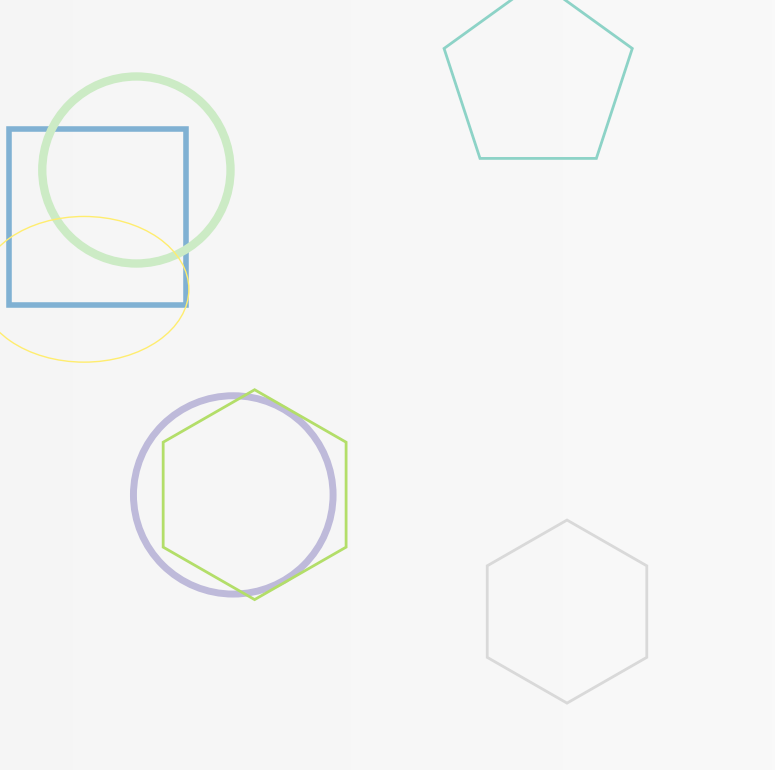[{"shape": "pentagon", "thickness": 1, "radius": 0.64, "center": [0.694, 0.898]}, {"shape": "circle", "thickness": 2.5, "radius": 0.64, "center": [0.301, 0.357]}, {"shape": "square", "thickness": 2, "radius": 0.57, "center": [0.126, 0.718]}, {"shape": "hexagon", "thickness": 1, "radius": 0.68, "center": [0.329, 0.358]}, {"shape": "hexagon", "thickness": 1, "radius": 0.59, "center": [0.732, 0.206]}, {"shape": "circle", "thickness": 3, "radius": 0.61, "center": [0.176, 0.779]}, {"shape": "oval", "thickness": 0.5, "radius": 0.68, "center": [0.109, 0.624]}]